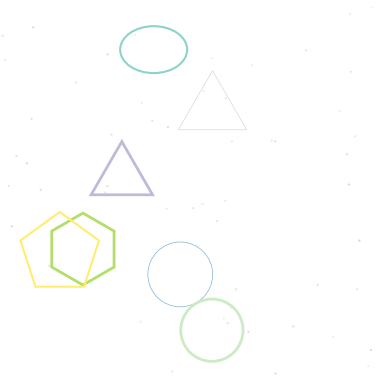[{"shape": "oval", "thickness": 1.5, "radius": 0.44, "center": [0.399, 0.871]}, {"shape": "triangle", "thickness": 2, "radius": 0.46, "center": [0.316, 0.54]}, {"shape": "circle", "thickness": 0.5, "radius": 0.42, "center": [0.468, 0.287]}, {"shape": "hexagon", "thickness": 2, "radius": 0.47, "center": [0.215, 0.353]}, {"shape": "triangle", "thickness": 0.5, "radius": 0.51, "center": [0.552, 0.714]}, {"shape": "circle", "thickness": 2, "radius": 0.4, "center": [0.55, 0.142]}, {"shape": "pentagon", "thickness": 1.5, "radius": 0.54, "center": [0.155, 0.342]}]